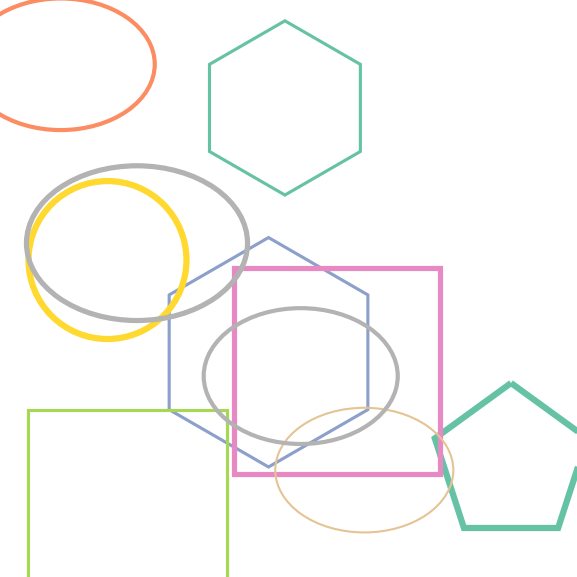[{"shape": "pentagon", "thickness": 3, "radius": 0.69, "center": [0.885, 0.197]}, {"shape": "hexagon", "thickness": 1.5, "radius": 0.75, "center": [0.493, 0.812]}, {"shape": "oval", "thickness": 2, "radius": 0.81, "center": [0.105, 0.888]}, {"shape": "hexagon", "thickness": 1.5, "radius": 0.99, "center": [0.465, 0.389]}, {"shape": "square", "thickness": 2.5, "radius": 0.89, "center": [0.583, 0.357]}, {"shape": "square", "thickness": 1.5, "radius": 0.86, "center": [0.221, 0.117]}, {"shape": "circle", "thickness": 3, "radius": 0.68, "center": [0.186, 0.549]}, {"shape": "oval", "thickness": 1, "radius": 0.77, "center": [0.631, 0.185]}, {"shape": "oval", "thickness": 2, "radius": 0.84, "center": [0.521, 0.348]}, {"shape": "oval", "thickness": 2.5, "radius": 0.96, "center": [0.237, 0.578]}]